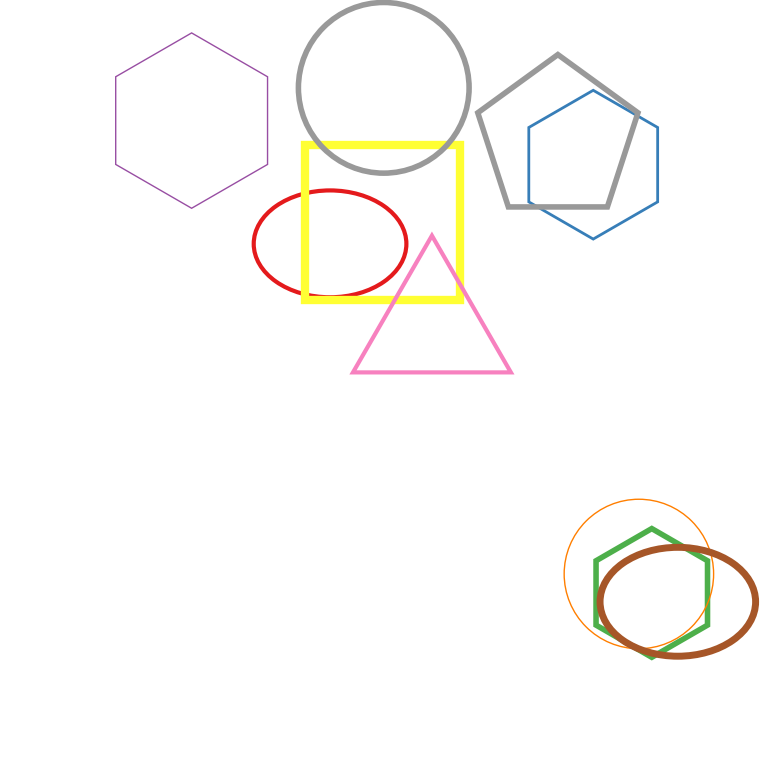[{"shape": "oval", "thickness": 1.5, "radius": 0.5, "center": [0.429, 0.683]}, {"shape": "hexagon", "thickness": 1, "radius": 0.48, "center": [0.77, 0.786]}, {"shape": "hexagon", "thickness": 2, "radius": 0.42, "center": [0.846, 0.23]}, {"shape": "hexagon", "thickness": 0.5, "radius": 0.57, "center": [0.249, 0.843]}, {"shape": "circle", "thickness": 0.5, "radius": 0.49, "center": [0.83, 0.255]}, {"shape": "square", "thickness": 3, "radius": 0.5, "center": [0.497, 0.711]}, {"shape": "oval", "thickness": 2.5, "radius": 0.51, "center": [0.88, 0.218]}, {"shape": "triangle", "thickness": 1.5, "radius": 0.59, "center": [0.561, 0.576]}, {"shape": "pentagon", "thickness": 2, "radius": 0.55, "center": [0.725, 0.82]}, {"shape": "circle", "thickness": 2, "radius": 0.55, "center": [0.498, 0.886]}]